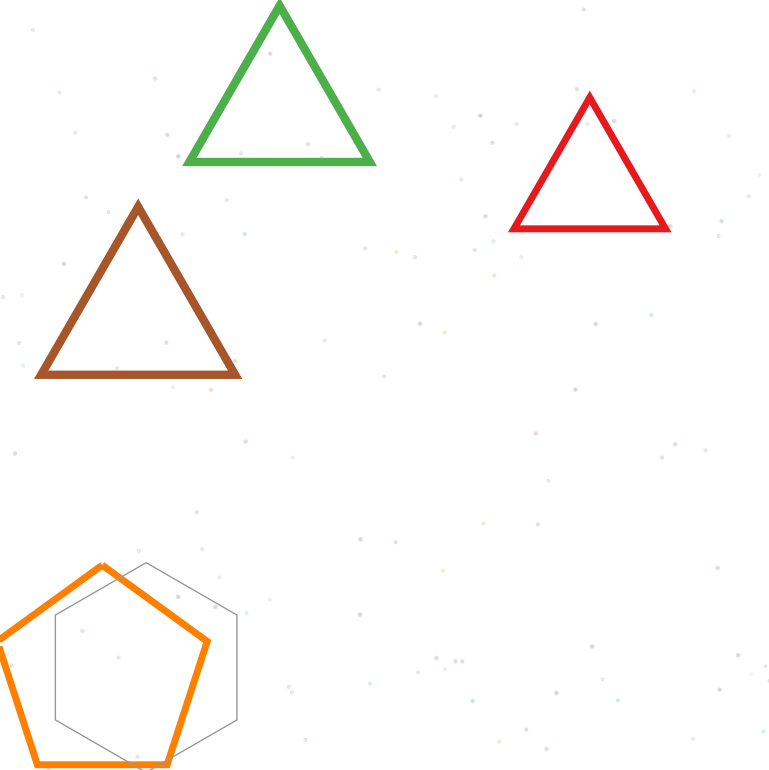[{"shape": "triangle", "thickness": 2.5, "radius": 0.57, "center": [0.766, 0.76]}, {"shape": "triangle", "thickness": 3, "radius": 0.68, "center": [0.363, 0.857]}, {"shape": "pentagon", "thickness": 2.5, "radius": 0.72, "center": [0.133, 0.123]}, {"shape": "triangle", "thickness": 3, "radius": 0.73, "center": [0.179, 0.586]}, {"shape": "hexagon", "thickness": 0.5, "radius": 0.68, "center": [0.19, 0.133]}]